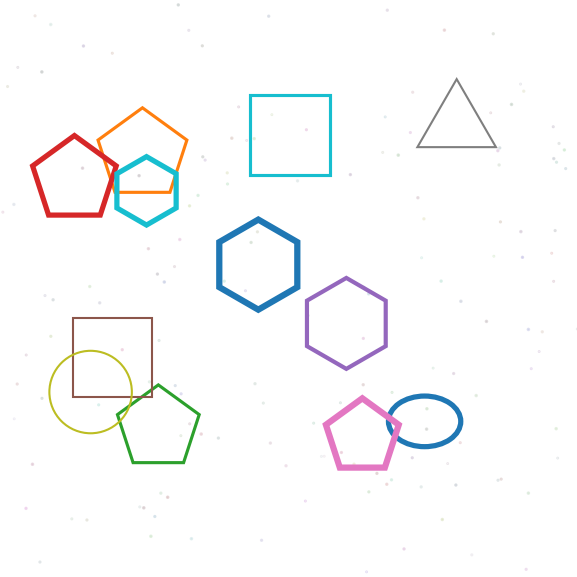[{"shape": "oval", "thickness": 2.5, "radius": 0.31, "center": [0.735, 0.27]}, {"shape": "hexagon", "thickness": 3, "radius": 0.39, "center": [0.447, 0.541]}, {"shape": "pentagon", "thickness": 1.5, "radius": 0.4, "center": [0.247, 0.732]}, {"shape": "pentagon", "thickness": 1.5, "radius": 0.37, "center": [0.274, 0.258]}, {"shape": "pentagon", "thickness": 2.5, "radius": 0.38, "center": [0.129, 0.688]}, {"shape": "hexagon", "thickness": 2, "radius": 0.39, "center": [0.6, 0.439]}, {"shape": "square", "thickness": 1, "radius": 0.34, "center": [0.195, 0.38]}, {"shape": "pentagon", "thickness": 3, "radius": 0.33, "center": [0.627, 0.243]}, {"shape": "triangle", "thickness": 1, "radius": 0.39, "center": [0.791, 0.784]}, {"shape": "circle", "thickness": 1, "radius": 0.36, "center": [0.157, 0.32]}, {"shape": "hexagon", "thickness": 2.5, "radius": 0.3, "center": [0.254, 0.669]}, {"shape": "square", "thickness": 1.5, "radius": 0.35, "center": [0.502, 0.765]}]